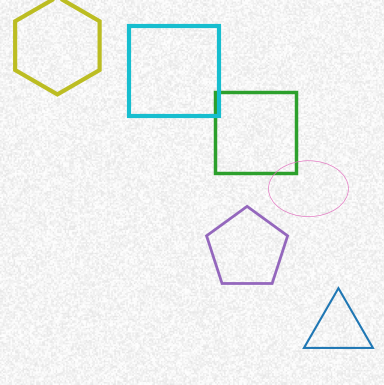[{"shape": "triangle", "thickness": 1.5, "radius": 0.52, "center": [0.879, 0.148]}, {"shape": "square", "thickness": 2.5, "radius": 0.52, "center": [0.664, 0.655]}, {"shape": "pentagon", "thickness": 2, "radius": 0.55, "center": [0.642, 0.353]}, {"shape": "oval", "thickness": 0.5, "radius": 0.52, "center": [0.801, 0.51]}, {"shape": "hexagon", "thickness": 3, "radius": 0.63, "center": [0.149, 0.881]}, {"shape": "square", "thickness": 3, "radius": 0.58, "center": [0.452, 0.816]}]